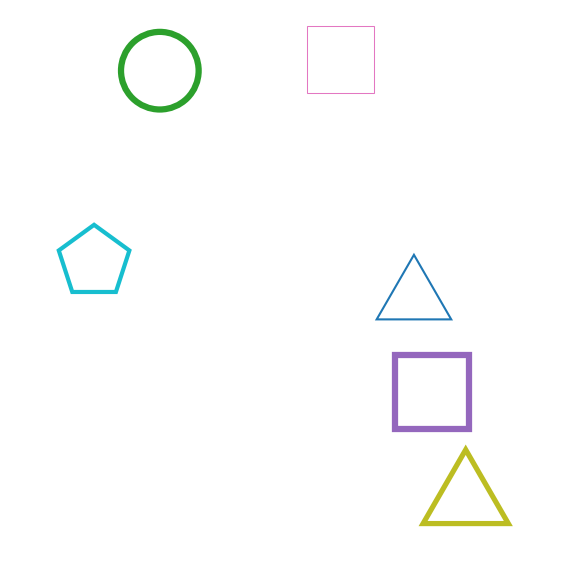[{"shape": "triangle", "thickness": 1, "radius": 0.37, "center": [0.717, 0.483]}, {"shape": "circle", "thickness": 3, "radius": 0.34, "center": [0.277, 0.877]}, {"shape": "square", "thickness": 3, "radius": 0.32, "center": [0.748, 0.32]}, {"shape": "square", "thickness": 0.5, "radius": 0.29, "center": [0.59, 0.896]}, {"shape": "triangle", "thickness": 2.5, "radius": 0.43, "center": [0.806, 0.135]}, {"shape": "pentagon", "thickness": 2, "radius": 0.32, "center": [0.163, 0.546]}]